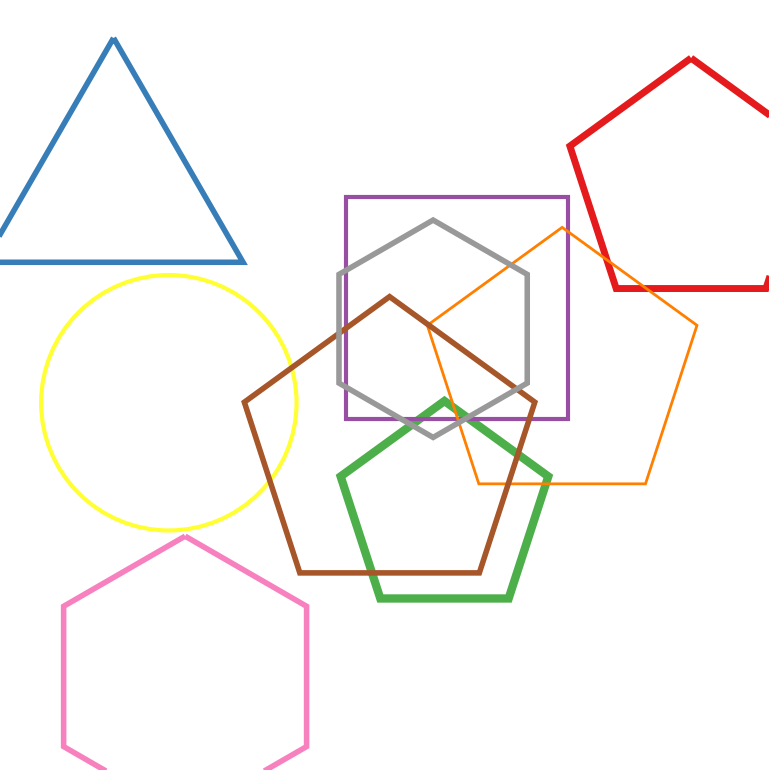[{"shape": "pentagon", "thickness": 2.5, "radius": 0.83, "center": [0.897, 0.759]}, {"shape": "triangle", "thickness": 2, "radius": 0.97, "center": [0.147, 0.756]}, {"shape": "pentagon", "thickness": 3, "radius": 0.71, "center": [0.577, 0.337]}, {"shape": "square", "thickness": 1.5, "radius": 0.72, "center": [0.593, 0.599]}, {"shape": "pentagon", "thickness": 1, "radius": 0.92, "center": [0.73, 0.521]}, {"shape": "circle", "thickness": 1.5, "radius": 0.83, "center": [0.219, 0.477]}, {"shape": "pentagon", "thickness": 2, "radius": 0.99, "center": [0.506, 0.416]}, {"shape": "hexagon", "thickness": 2, "radius": 0.91, "center": [0.24, 0.122]}, {"shape": "hexagon", "thickness": 2, "radius": 0.71, "center": [0.562, 0.573]}]